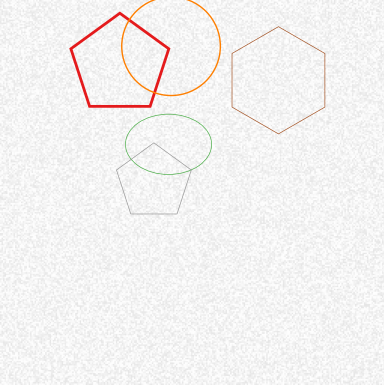[{"shape": "pentagon", "thickness": 2, "radius": 0.67, "center": [0.311, 0.832]}, {"shape": "oval", "thickness": 0.5, "radius": 0.56, "center": [0.438, 0.625]}, {"shape": "circle", "thickness": 1, "radius": 0.64, "center": [0.444, 0.88]}, {"shape": "hexagon", "thickness": 0.5, "radius": 0.7, "center": [0.723, 0.791]}, {"shape": "pentagon", "thickness": 0.5, "radius": 0.51, "center": [0.4, 0.527]}]